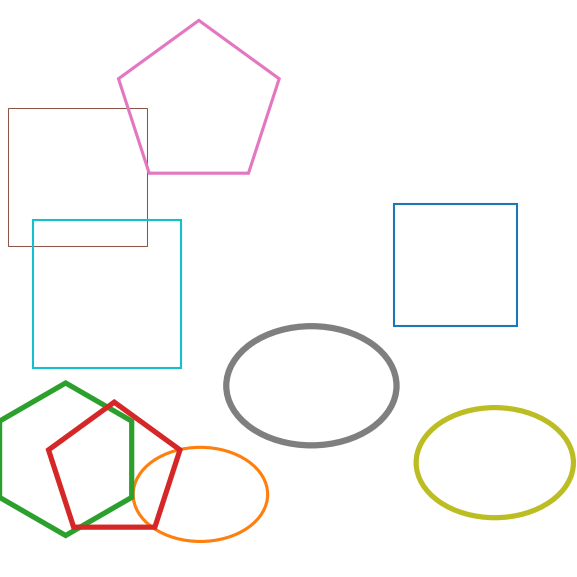[{"shape": "square", "thickness": 1, "radius": 0.53, "center": [0.789, 0.54]}, {"shape": "oval", "thickness": 1.5, "radius": 0.58, "center": [0.347, 0.143]}, {"shape": "hexagon", "thickness": 2.5, "radius": 0.66, "center": [0.114, 0.204]}, {"shape": "pentagon", "thickness": 2.5, "radius": 0.6, "center": [0.198, 0.183]}, {"shape": "square", "thickness": 0.5, "radius": 0.6, "center": [0.134, 0.692]}, {"shape": "pentagon", "thickness": 1.5, "radius": 0.73, "center": [0.344, 0.818]}, {"shape": "oval", "thickness": 3, "radius": 0.74, "center": [0.539, 0.331]}, {"shape": "oval", "thickness": 2.5, "radius": 0.68, "center": [0.857, 0.198]}, {"shape": "square", "thickness": 1, "radius": 0.64, "center": [0.185, 0.491]}]